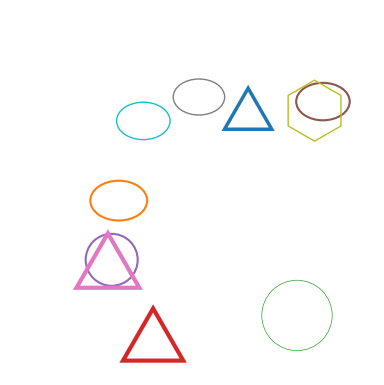[{"shape": "triangle", "thickness": 2.5, "radius": 0.35, "center": [0.644, 0.7]}, {"shape": "oval", "thickness": 1.5, "radius": 0.37, "center": [0.308, 0.479]}, {"shape": "circle", "thickness": 0.5, "radius": 0.46, "center": [0.771, 0.181]}, {"shape": "triangle", "thickness": 3, "radius": 0.45, "center": [0.398, 0.109]}, {"shape": "circle", "thickness": 1.5, "radius": 0.34, "center": [0.29, 0.325]}, {"shape": "oval", "thickness": 1.5, "radius": 0.35, "center": [0.839, 0.736]}, {"shape": "triangle", "thickness": 3, "radius": 0.47, "center": [0.28, 0.3]}, {"shape": "oval", "thickness": 1, "radius": 0.33, "center": [0.517, 0.748]}, {"shape": "hexagon", "thickness": 1, "radius": 0.4, "center": [0.817, 0.712]}, {"shape": "oval", "thickness": 1, "radius": 0.35, "center": [0.372, 0.686]}]